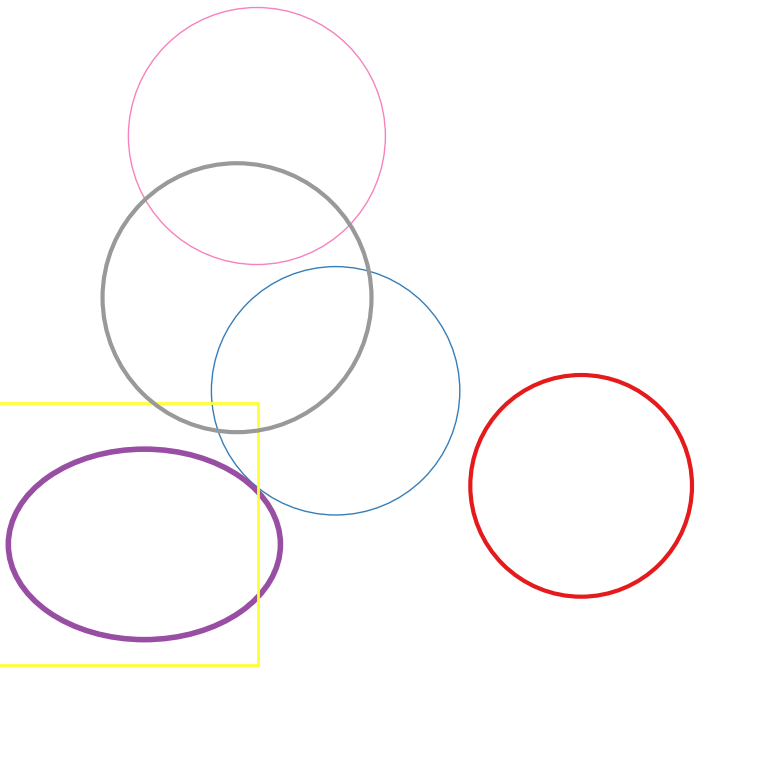[{"shape": "circle", "thickness": 1.5, "radius": 0.72, "center": [0.755, 0.369]}, {"shape": "circle", "thickness": 0.5, "radius": 0.81, "center": [0.436, 0.492]}, {"shape": "oval", "thickness": 2, "radius": 0.88, "center": [0.188, 0.293]}, {"shape": "square", "thickness": 1, "radius": 0.85, "center": [0.165, 0.307]}, {"shape": "circle", "thickness": 0.5, "radius": 0.83, "center": [0.334, 0.823]}, {"shape": "circle", "thickness": 1.5, "radius": 0.87, "center": [0.308, 0.613]}]